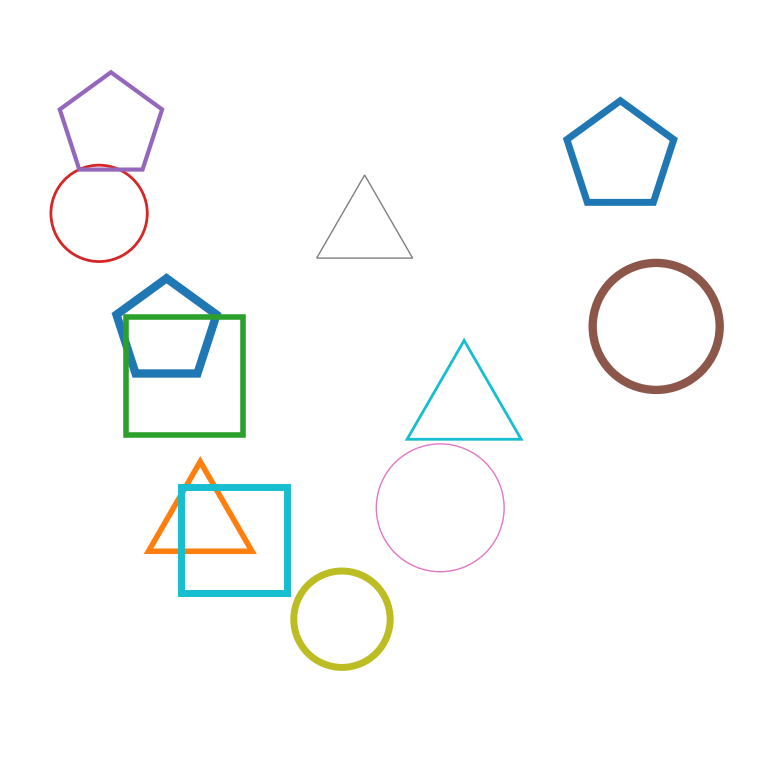[{"shape": "pentagon", "thickness": 3, "radius": 0.34, "center": [0.216, 0.57]}, {"shape": "pentagon", "thickness": 2.5, "radius": 0.36, "center": [0.806, 0.796]}, {"shape": "triangle", "thickness": 2, "radius": 0.39, "center": [0.26, 0.323]}, {"shape": "square", "thickness": 2, "radius": 0.38, "center": [0.24, 0.512]}, {"shape": "circle", "thickness": 1, "radius": 0.31, "center": [0.129, 0.723]}, {"shape": "pentagon", "thickness": 1.5, "radius": 0.35, "center": [0.144, 0.836]}, {"shape": "circle", "thickness": 3, "radius": 0.41, "center": [0.852, 0.576]}, {"shape": "circle", "thickness": 0.5, "radius": 0.42, "center": [0.572, 0.341]}, {"shape": "triangle", "thickness": 0.5, "radius": 0.36, "center": [0.474, 0.701]}, {"shape": "circle", "thickness": 2.5, "radius": 0.31, "center": [0.444, 0.196]}, {"shape": "square", "thickness": 2.5, "radius": 0.35, "center": [0.304, 0.299]}, {"shape": "triangle", "thickness": 1, "radius": 0.43, "center": [0.603, 0.472]}]